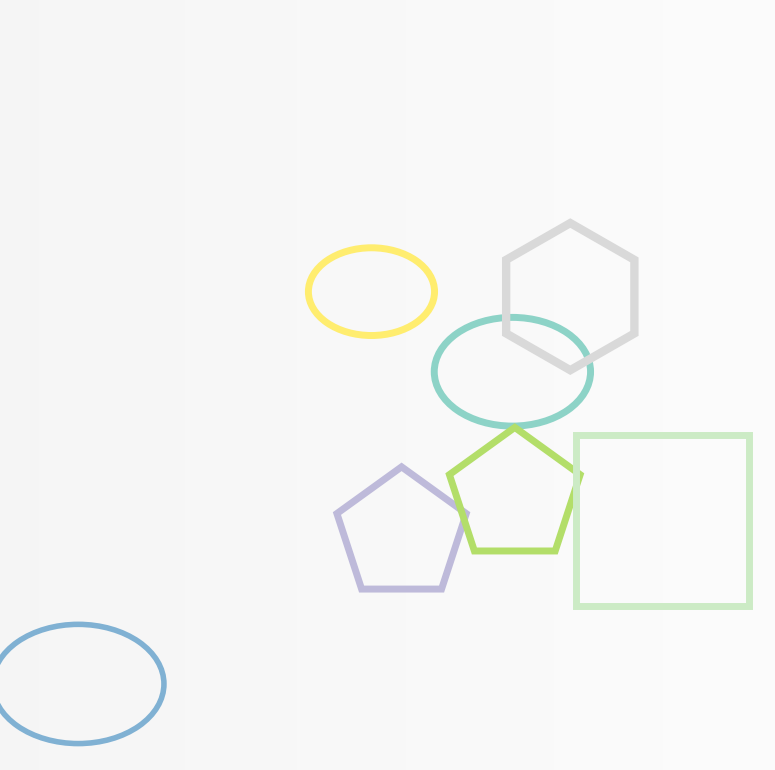[{"shape": "oval", "thickness": 2.5, "radius": 0.5, "center": [0.661, 0.517]}, {"shape": "pentagon", "thickness": 2.5, "radius": 0.44, "center": [0.518, 0.306]}, {"shape": "oval", "thickness": 2, "radius": 0.55, "center": [0.101, 0.112]}, {"shape": "pentagon", "thickness": 2.5, "radius": 0.44, "center": [0.664, 0.356]}, {"shape": "hexagon", "thickness": 3, "radius": 0.48, "center": [0.736, 0.615]}, {"shape": "square", "thickness": 2.5, "radius": 0.56, "center": [0.855, 0.324]}, {"shape": "oval", "thickness": 2.5, "radius": 0.41, "center": [0.479, 0.621]}]